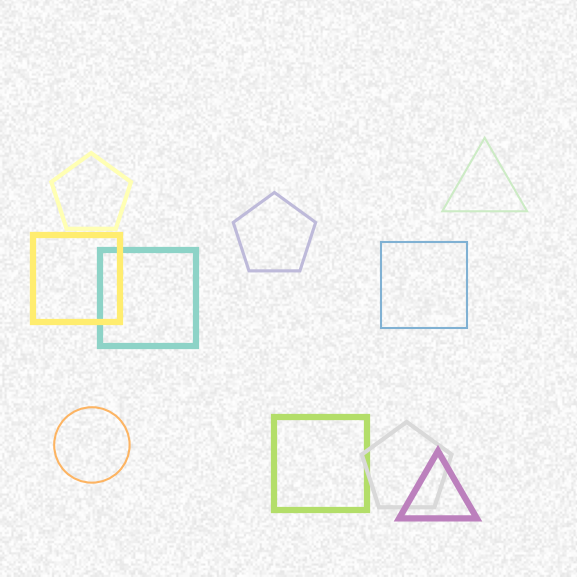[{"shape": "square", "thickness": 3, "radius": 0.42, "center": [0.256, 0.482]}, {"shape": "pentagon", "thickness": 2, "radius": 0.36, "center": [0.158, 0.662]}, {"shape": "pentagon", "thickness": 1.5, "radius": 0.38, "center": [0.475, 0.591]}, {"shape": "square", "thickness": 1, "radius": 0.37, "center": [0.735, 0.505]}, {"shape": "circle", "thickness": 1, "radius": 0.33, "center": [0.159, 0.229]}, {"shape": "square", "thickness": 3, "radius": 0.4, "center": [0.555, 0.197]}, {"shape": "pentagon", "thickness": 2, "radius": 0.41, "center": [0.704, 0.187]}, {"shape": "triangle", "thickness": 3, "radius": 0.39, "center": [0.758, 0.14]}, {"shape": "triangle", "thickness": 1, "radius": 0.42, "center": [0.839, 0.676]}, {"shape": "square", "thickness": 3, "radius": 0.38, "center": [0.133, 0.517]}]